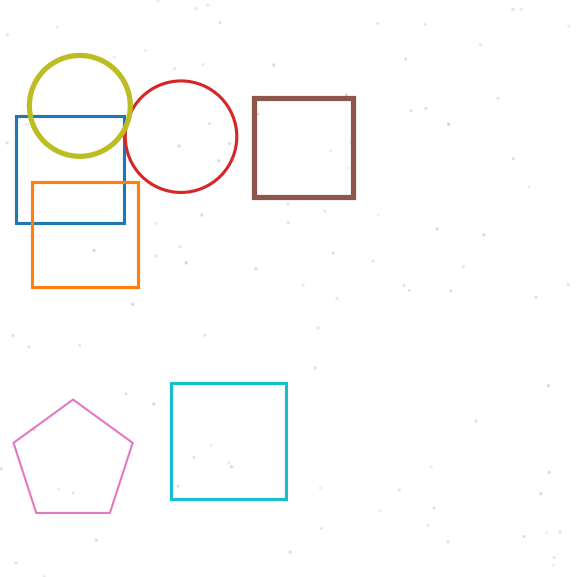[{"shape": "square", "thickness": 1.5, "radius": 0.46, "center": [0.121, 0.705]}, {"shape": "square", "thickness": 1.5, "radius": 0.46, "center": [0.147, 0.593]}, {"shape": "circle", "thickness": 1.5, "radius": 0.48, "center": [0.313, 0.762]}, {"shape": "square", "thickness": 2.5, "radius": 0.43, "center": [0.525, 0.744]}, {"shape": "pentagon", "thickness": 1, "radius": 0.54, "center": [0.127, 0.199]}, {"shape": "circle", "thickness": 2.5, "radius": 0.44, "center": [0.138, 0.816]}, {"shape": "square", "thickness": 1.5, "radius": 0.5, "center": [0.396, 0.236]}]